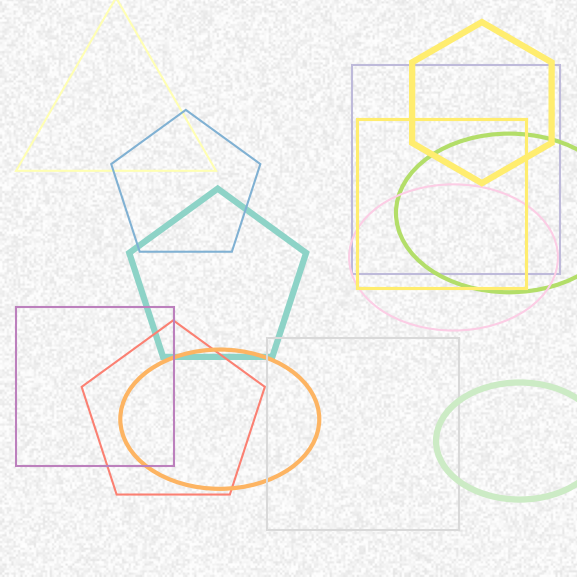[{"shape": "pentagon", "thickness": 3, "radius": 0.81, "center": [0.377, 0.511]}, {"shape": "triangle", "thickness": 1, "radius": 1.0, "center": [0.201, 0.803]}, {"shape": "square", "thickness": 1, "radius": 0.9, "center": [0.789, 0.706]}, {"shape": "pentagon", "thickness": 1, "radius": 0.83, "center": [0.3, 0.278]}, {"shape": "pentagon", "thickness": 1, "radius": 0.68, "center": [0.322, 0.673]}, {"shape": "oval", "thickness": 2, "radius": 0.86, "center": [0.381, 0.273]}, {"shape": "oval", "thickness": 2, "radius": 0.98, "center": [0.882, 0.63]}, {"shape": "oval", "thickness": 1, "radius": 0.9, "center": [0.785, 0.553]}, {"shape": "square", "thickness": 1, "radius": 0.83, "center": [0.629, 0.248]}, {"shape": "square", "thickness": 1, "radius": 0.69, "center": [0.164, 0.33]}, {"shape": "oval", "thickness": 3, "radius": 0.72, "center": [0.9, 0.235]}, {"shape": "square", "thickness": 1.5, "radius": 0.73, "center": [0.764, 0.647]}, {"shape": "hexagon", "thickness": 3, "radius": 0.7, "center": [0.834, 0.821]}]